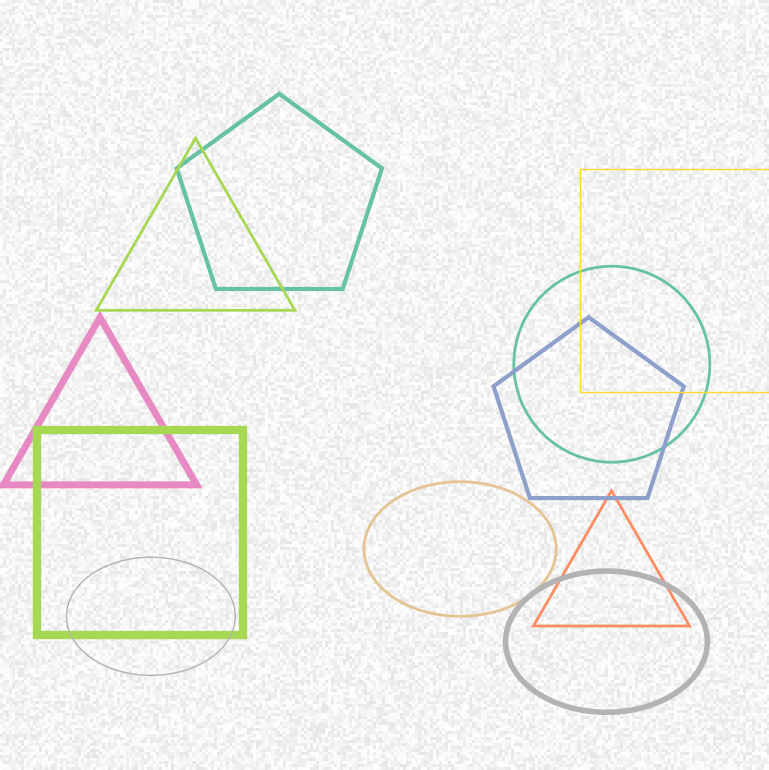[{"shape": "pentagon", "thickness": 1.5, "radius": 0.7, "center": [0.363, 0.738]}, {"shape": "circle", "thickness": 1, "radius": 0.64, "center": [0.795, 0.527]}, {"shape": "triangle", "thickness": 1, "radius": 0.59, "center": [0.794, 0.246]}, {"shape": "pentagon", "thickness": 1.5, "radius": 0.65, "center": [0.764, 0.458]}, {"shape": "triangle", "thickness": 2.5, "radius": 0.72, "center": [0.13, 0.443]}, {"shape": "triangle", "thickness": 1, "radius": 0.75, "center": [0.254, 0.672]}, {"shape": "square", "thickness": 3, "radius": 0.67, "center": [0.182, 0.309]}, {"shape": "square", "thickness": 0.5, "radius": 0.73, "center": [0.898, 0.635]}, {"shape": "oval", "thickness": 1, "radius": 0.62, "center": [0.597, 0.287]}, {"shape": "oval", "thickness": 2, "radius": 0.66, "center": [0.788, 0.167]}, {"shape": "oval", "thickness": 0.5, "radius": 0.55, "center": [0.196, 0.2]}]